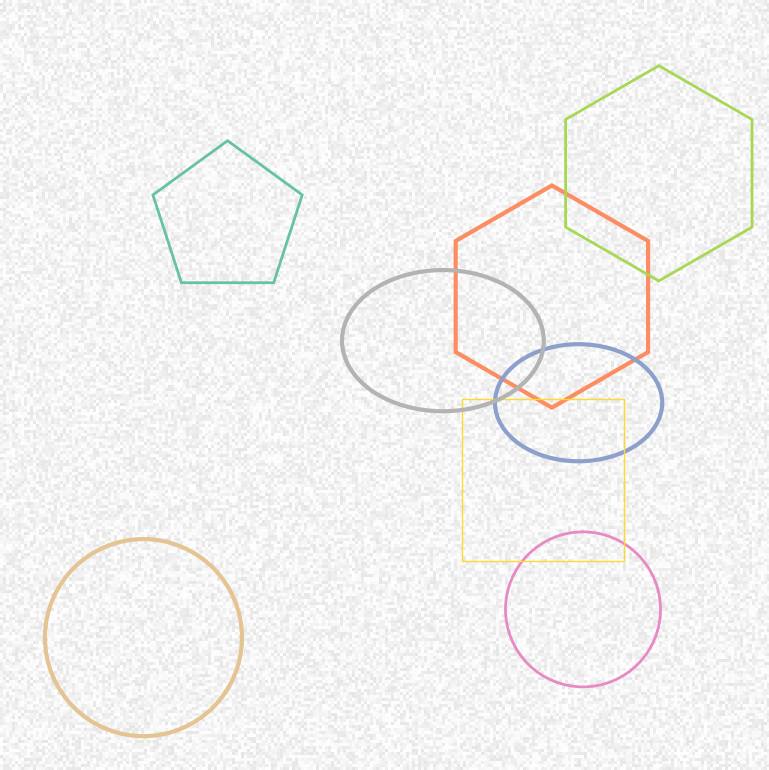[{"shape": "pentagon", "thickness": 1, "radius": 0.51, "center": [0.296, 0.715]}, {"shape": "hexagon", "thickness": 1.5, "radius": 0.72, "center": [0.717, 0.615]}, {"shape": "oval", "thickness": 1.5, "radius": 0.54, "center": [0.751, 0.477]}, {"shape": "circle", "thickness": 1, "radius": 0.5, "center": [0.757, 0.209]}, {"shape": "hexagon", "thickness": 1, "radius": 0.7, "center": [0.856, 0.775]}, {"shape": "square", "thickness": 0.5, "radius": 0.53, "center": [0.706, 0.377]}, {"shape": "circle", "thickness": 1.5, "radius": 0.64, "center": [0.186, 0.172]}, {"shape": "oval", "thickness": 1.5, "radius": 0.65, "center": [0.575, 0.558]}]